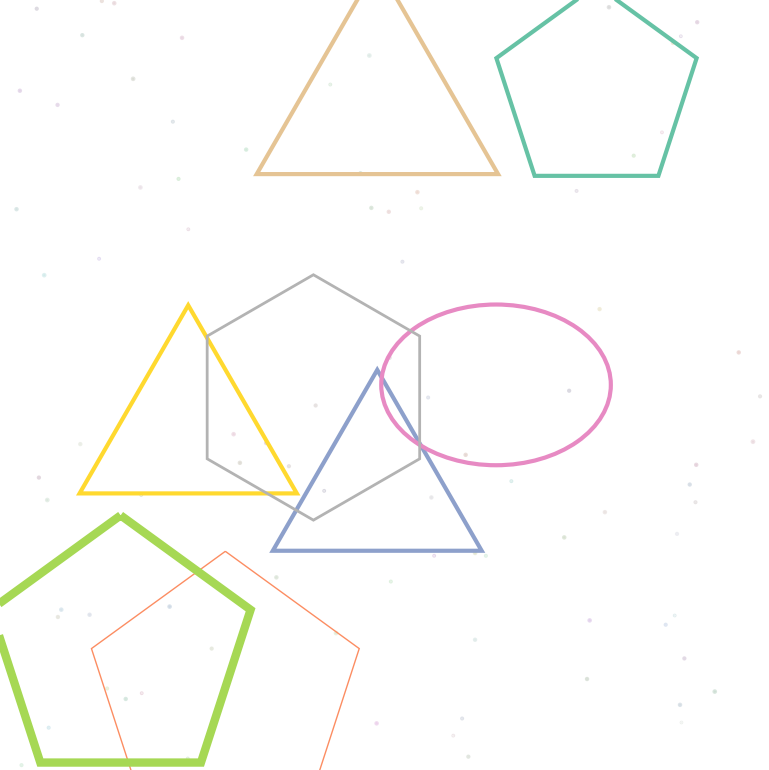[{"shape": "pentagon", "thickness": 1.5, "radius": 0.68, "center": [0.775, 0.882]}, {"shape": "pentagon", "thickness": 0.5, "radius": 0.91, "center": [0.293, 0.101]}, {"shape": "triangle", "thickness": 1.5, "radius": 0.78, "center": [0.49, 0.363]}, {"shape": "oval", "thickness": 1.5, "radius": 0.75, "center": [0.644, 0.5]}, {"shape": "pentagon", "thickness": 3, "radius": 0.89, "center": [0.157, 0.153]}, {"shape": "triangle", "thickness": 1.5, "radius": 0.81, "center": [0.244, 0.441]}, {"shape": "triangle", "thickness": 1.5, "radius": 0.9, "center": [0.49, 0.864]}, {"shape": "hexagon", "thickness": 1, "radius": 0.8, "center": [0.407, 0.484]}]